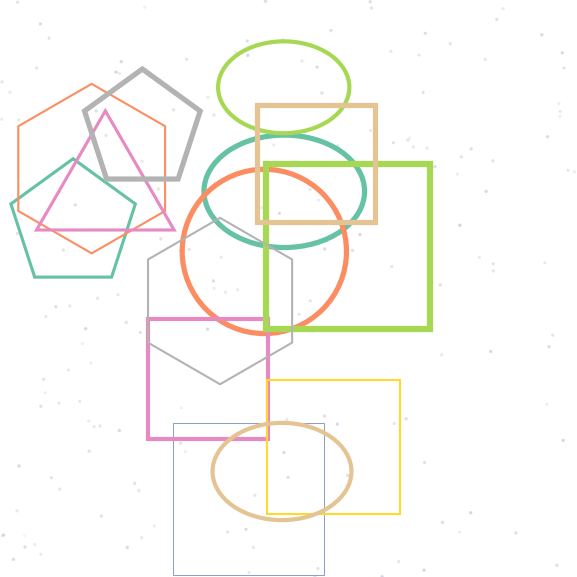[{"shape": "oval", "thickness": 2.5, "radius": 0.7, "center": [0.492, 0.668]}, {"shape": "pentagon", "thickness": 1.5, "radius": 0.57, "center": [0.127, 0.611]}, {"shape": "circle", "thickness": 2.5, "radius": 0.71, "center": [0.458, 0.564]}, {"shape": "hexagon", "thickness": 1, "radius": 0.73, "center": [0.159, 0.707]}, {"shape": "square", "thickness": 0.5, "radius": 0.66, "center": [0.43, 0.135]}, {"shape": "square", "thickness": 2, "radius": 0.52, "center": [0.359, 0.343]}, {"shape": "triangle", "thickness": 1.5, "radius": 0.69, "center": [0.182, 0.67]}, {"shape": "square", "thickness": 3, "radius": 0.71, "center": [0.602, 0.572]}, {"shape": "oval", "thickness": 2, "radius": 0.57, "center": [0.491, 0.848]}, {"shape": "square", "thickness": 1, "radius": 0.58, "center": [0.578, 0.226]}, {"shape": "square", "thickness": 2.5, "radius": 0.51, "center": [0.547, 0.716]}, {"shape": "oval", "thickness": 2, "radius": 0.6, "center": [0.488, 0.183]}, {"shape": "hexagon", "thickness": 1, "radius": 0.72, "center": [0.381, 0.478]}, {"shape": "pentagon", "thickness": 2.5, "radius": 0.53, "center": [0.246, 0.774]}]